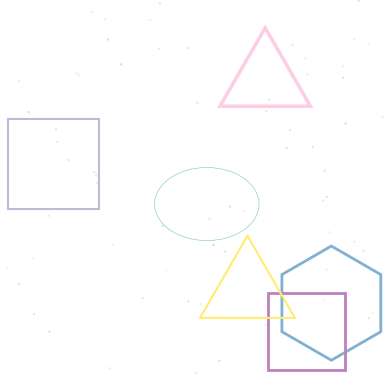[{"shape": "oval", "thickness": 0.5, "radius": 0.68, "center": [0.537, 0.47]}, {"shape": "square", "thickness": 1.5, "radius": 0.59, "center": [0.139, 0.574]}, {"shape": "hexagon", "thickness": 2, "radius": 0.74, "center": [0.861, 0.213]}, {"shape": "triangle", "thickness": 2.5, "radius": 0.68, "center": [0.689, 0.792]}, {"shape": "square", "thickness": 2, "radius": 0.5, "center": [0.795, 0.139]}, {"shape": "triangle", "thickness": 1.5, "radius": 0.71, "center": [0.643, 0.246]}]